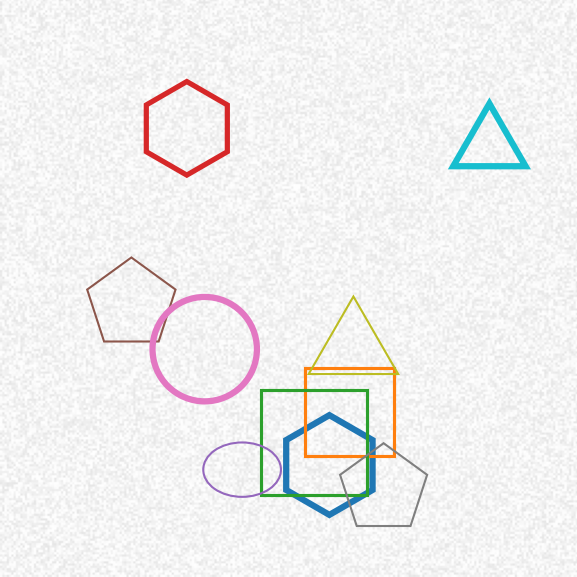[{"shape": "hexagon", "thickness": 3, "radius": 0.43, "center": [0.57, 0.194]}, {"shape": "square", "thickness": 1.5, "radius": 0.38, "center": [0.605, 0.286]}, {"shape": "square", "thickness": 1.5, "radius": 0.46, "center": [0.544, 0.232]}, {"shape": "hexagon", "thickness": 2.5, "radius": 0.41, "center": [0.323, 0.777]}, {"shape": "oval", "thickness": 1, "radius": 0.34, "center": [0.419, 0.186]}, {"shape": "pentagon", "thickness": 1, "radius": 0.4, "center": [0.227, 0.473]}, {"shape": "circle", "thickness": 3, "radius": 0.45, "center": [0.354, 0.395]}, {"shape": "pentagon", "thickness": 1, "radius": 0.4, "center": [0.664, 0.152]}, {"shape": "triangle", "thickness": 1, "radius": 0.45, "center": [0.612, 0.396]}, {"shape": "triangle", "thickness": 3, "radius": 0.36, "center": [0.847, 0.747]}]